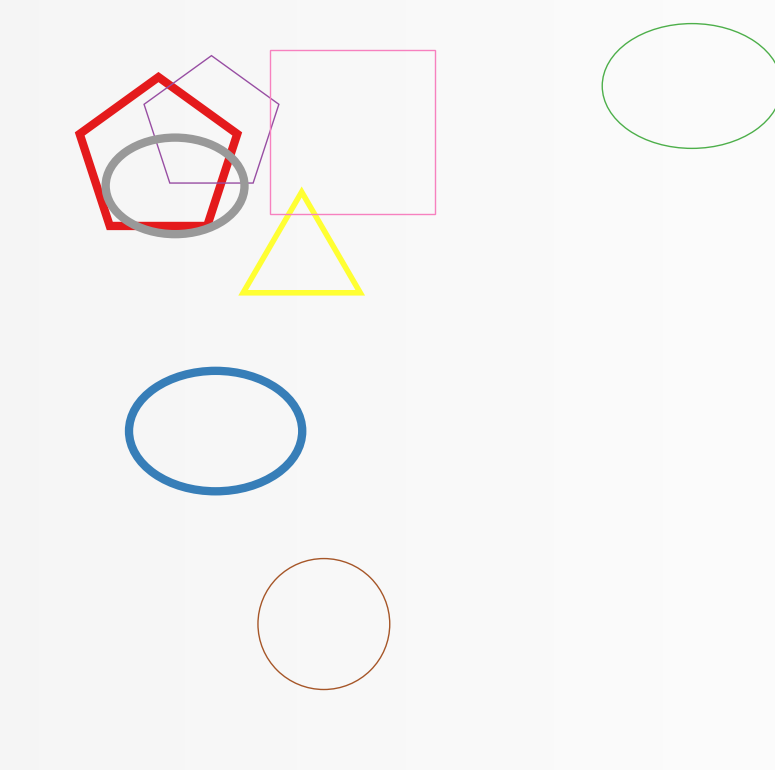[{"shape": "pentagon", "thickness": 3, "radius": 0.53, "center": [0.204, 0.793]}, {"shape": "oval", "thickness": 3, "radius": 0.56, "center": [0.278, 0.44]}, {"shape": "oval", "thickness": 0.5, "radius": 0.58, "center": [0.893, 0.888]}, {"shape": "pentagon", "thickness": 0.5, "radius": 0.46, "center": [0.273, 0.836]}, {"shape": "triangle", "thickness": 2, "radius": 0.44, "center": [0.389, 0.663]}, {"shape": "circle", "thickness": 0.5, "radius": 0.43, "center": [0.418, 0.19]}, {"shape": "square", "thickness": 0.5, "radius": 0.53, "center": [0.455, 0.829]}, {"shape": "oval", "thickness": 3, "radius": 0.45, "center": [0.226, 0.759]}]